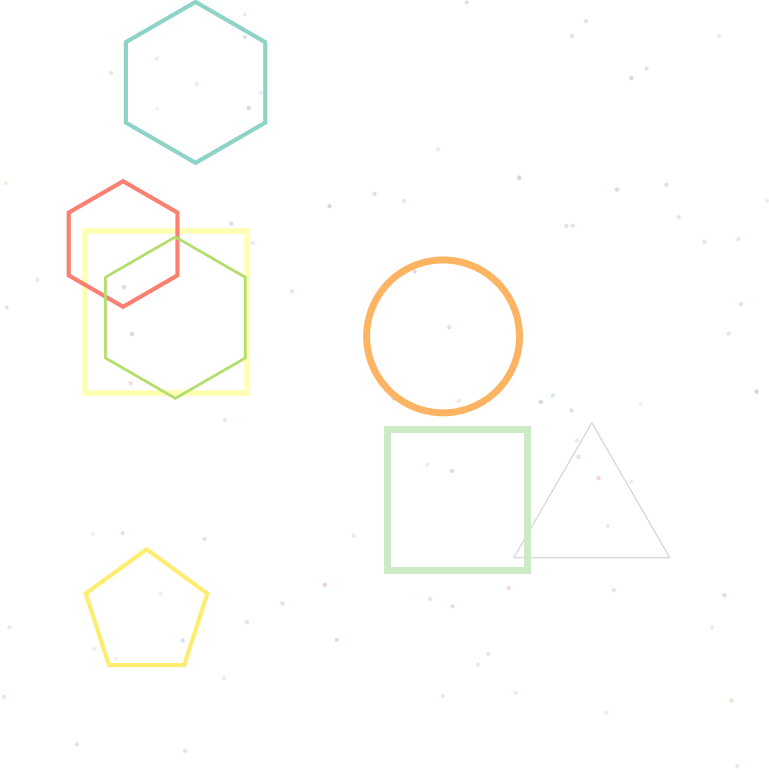[{"shape": "hexagon", "thickness": 1.5, "radius": 0.52, "center": [0.254, 0.893]}, {"shape": "square", "thickness": 2, "radius": 0.53, "center": [0.216, 0.595]}, {"shape": "hexagon", "thickness": 1.5, "radius": 0.41, "center": [0.16, 0.683]}, {"shape": "circle", "thickness": 2.5, "radius": 0.5, "center": [0.575, 0.563]}, {"shape": "hexagon", "thickness": 1, "radius": 0.52, "center": [0.228, 0.587]}, {"shape": "triangle", "thickness": 0.5, "radius": 0.58, "center": [0.769, 0.334]}, {"shape": "square", "thickness": 2.5, "radius": 0.46, "center": [0.594, 0.351]}, {"shape": "pentagon", "thickness": 1.5, "radius": 0.42, "center": [0.19, 0.204]}]